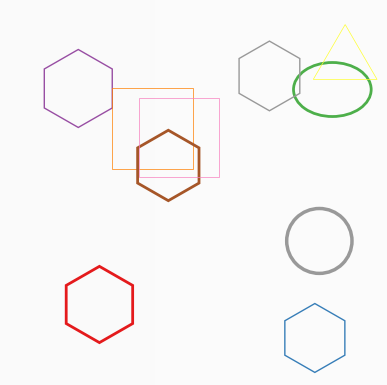[{"shape": "hexagon", "thickness": 2, "radius": 0.5, "center": [0.257, 0.209]}, {"shape": "hexagon", "thickness": 1, "radius": 0.45, "center": [0.813, 0.122]}, {"shape": "oval", "thickness": 2, "radius": 0.5, "center": [0.858, 0.767]}, {"shape": "hexagon", "thickness": 1, "radius": 0.51, "center": [0.202, 0.77]}, {"shape": "square", "thickness": 0.5, "radius": 0.52, "center": [0.394, 0.666]}, {"shape": "triangle", "thickness": 0.5, "radius": 0.48, "center": [0.891, 0.841]}, {"shape": "hexagon", "thickness": 2, "radius": 0.46, "center": [0.434, 0.57]}, {"shape": "square", "thickness": 0.5, "radius": 0.51, "center": [0.462, 0.643]}, {"shape": "hexagon", "thickness": 1, "radius": 0.45, "center": [0.695, 0.803]}, {"shape": "circle", "thickness": 2.5, "radius": 0.42, "center": [0.824, 0.374]}]